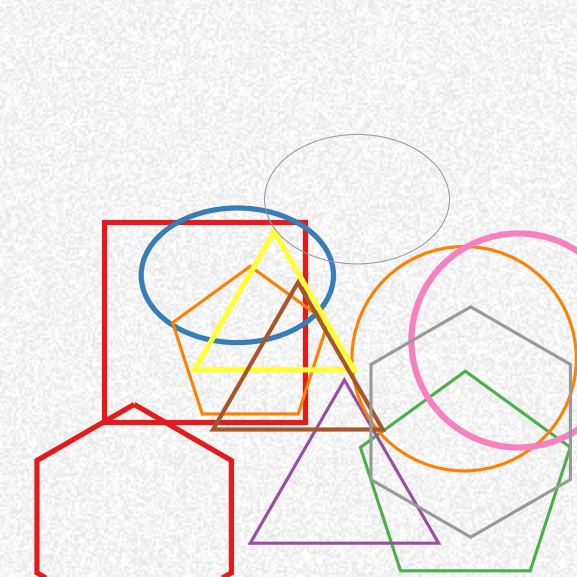[{"shape": "hexagon", "thickness": 2.5, "radius": 0.97, "center": [0.232, 0.104]}, {"shape": "square", "thickness": 2.5, "radius": 0.87, "center": [0.354, 0.442]}, {"shape": "oval", "thickness": 2.5, "radius": 0.83, "center": [0.411, 0.522]}, {"shape": "pentagon", "thickness": 1.5, "radius": 0.96, "center": [0.806, 0.165]}, {"shape": "triangle", "thickness": 1.5, "radius": 0.94, "center": [0.596, 0.153]}, {"shape": "circle", "thickness": 1.5, "radius": 0.97, "center": [0.804, 0.378]}, {"shape": "pentagon", "thickness": 1.5, "radius": 0.71, "center": [0.433, 0.397]}, {"shape": "triangle", "thickness": 2.5, "radius": 0.8, "center": [0.475, 0.438]}, {"shape": "triangle", "thickness": 2, "radius": 0.85, "center": [0.516, 0.34]}, {"shape": "circle", "thickness": 3, "radius": 0.93, "center": [0.898, 0.41]}, {"shape": "hexagon", "thickness": 1.5, "radius": 1.0, "center": [0.815, 0.268]}, {"shape": "oval", "thickness": 0.5, "radius": 0.8, "center": [0.618, 0.654]}]